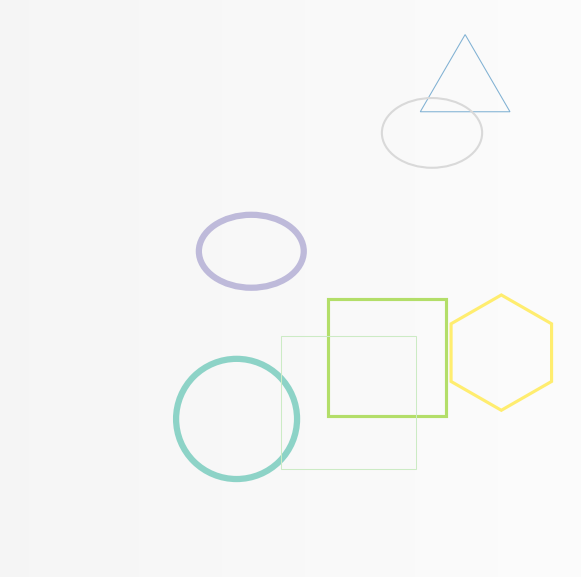[{"shape": "circle", "thickness": 3, "radius": 0.52, "center": [0.407, 0.274]}, {"shape": "oval", "thickness": 3, "radius": 0.45, "center": [0.432, 0.564]}, {"shape": "triangle", "thickness": 0.5, "radius": 0.45, "center": [0.8, 0.85]}, {"shape": "square", "thickness": 1.5, "radius": 0.51, "center": [0.666, 0.38]}, {"shape": "oval", "thickness": 1, "radius": 0.43, "center": [0.743, 0.769]}, {"shape": "square", "thickness": 0.5, "radius": 0.58, "center": [0.599, 0.302]}, {"shape": "hexagon", "thickness": 1.5, "radius": 0.5, "center": [0.862, 0.389]}]